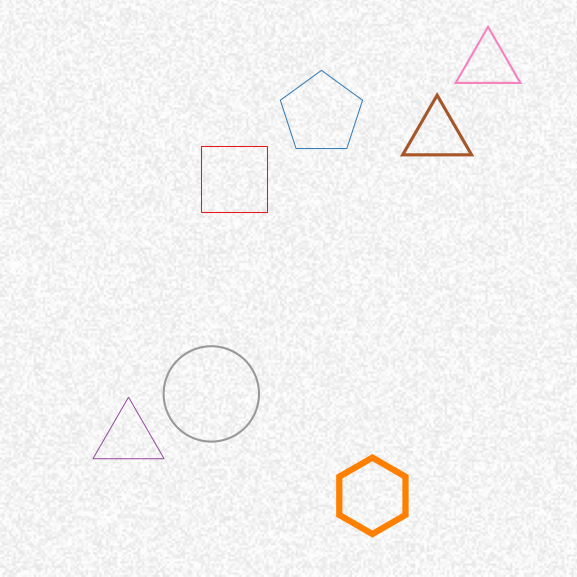[{"shape": "square", "thickness": 0.5, "radius": 0.29, "center": [0.405, 0.689]}, {"shape": "pentagon", "thickness": 0.5, "radius": 0.37, "center": [0.557, 0.802]}, {"shape": "triangle", "thickness": 0.5, "radius": 0.36, "center": [0.223, 0.24]}, {"shape": "hexagon", "thickness": 3, "radius": 0.33, "center": [0.645, 0.141]}, {"shape": "triangle", "thickness": 1.5, "radius": 0.34, "center": [0.757, 0.765]}, {"shape": "triangle", "thickness": 1, "radius": 0.32, "center": [0.845, 0.888]}, {"shape": "circle", "thickness": 1, "radius": 0.41, "center": [0.366, 0.317]}]